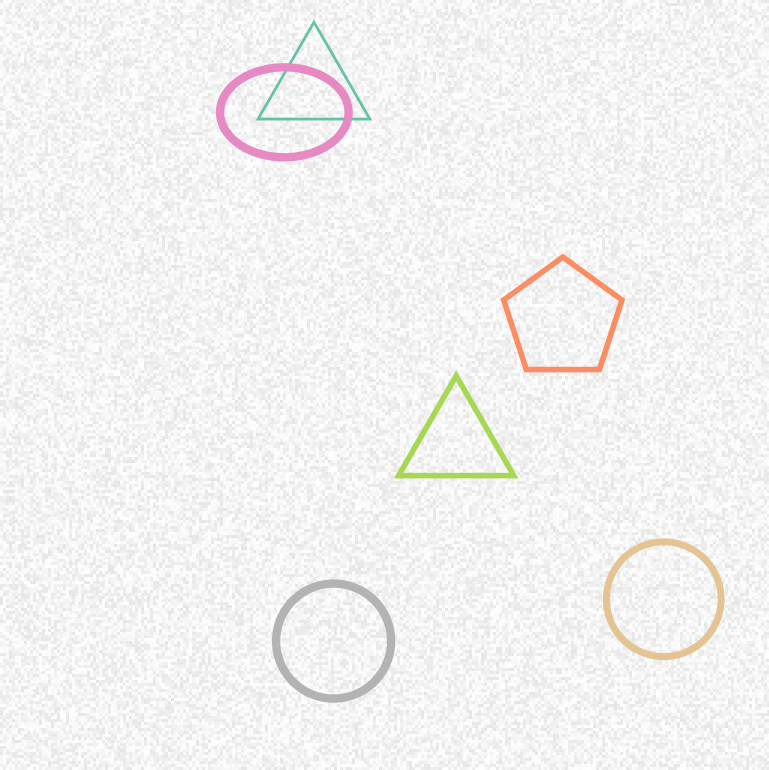[{"shape": "triangle", "thickness": 1, "radius": 0.42, "center": [0.408, 0.887]}, {"shape": "pentagon", "thickness": 2, "radius": 0.4, "center": [0.731, 0.585]}, {"shape": "oval", "thickness": 3, "radius": 0.42, "center": [0.369, 0.854]}, {"shape": "triangle", "thickness": 2, "radius": 0.43, "center": [0.592, 0.426]}, {"shape": "circle", "thickness": 2.5, "radius": 0.37, "center": [0.862, 0.222]}, {"shape": "circle", "thickness": 3, "radius": 0.37, "center": [0.433, 0.167]}]